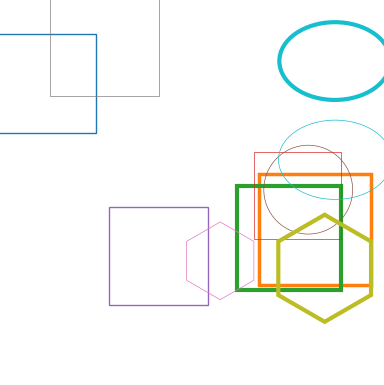[{"shape": "square", "thickness": 1, "radius": 0.64, "center": [0.122, 0.783]}, {"shape": "square", "thickness": 2.5, "radius": 0.72, "center": [0.818, 0.404]}, {"shape": "square", "thickness": 3, "radius": 0.67, "center": [0.75, 0.381]}, {"shape": "square", "thickness": 0.5, "radius": 0.57, "center": [0.773, 0.492]}, {"shape": "square", "thickness": 1, "radius": 0.64, "center": [0.412, 0.334]}, {"shape": "circle", "thickness": 0.5, "radius": 0.58, "center": [0.801, 0.507]}, {"shape": "hexagon", "thickness": 0.5, "radius": 0.5, "center": [0.572, 0.323]}, {"shape": "square", "thickness": 0.5, "radius": 0.71, "center": [0.272, 0.893]}, {"shape": "hexagon", "thickness": 3, "radius": 0.7, "center": [0.843, 0.303]}, {"shape": "oval", "thickness": 0.5, "radius": 0.74, "center": [0.871, 0.585]}, {"shape": "oval", "thickness": 3, "radius": 0.72, "center": [0.87, 0.841]}]